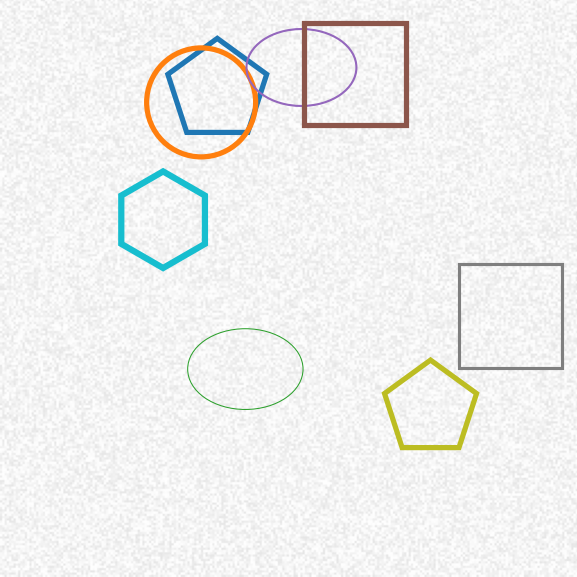[{"shape": "pentagon", "thickness": 2.5, "radius": 0.45, "center": [0.376, 0.843]}, {"shape": "circle", "thickness": 2.5, "radius": 0.47, "center": [0.348, 0.822]}, {"shape": "oval", "thickness": 0.5, "radius": 0.5, "center": [0.425, 0.36]}, {"shape": "oval", "thickness": 1, "radius": 0.48, "center": [0.522, 0.882]}, {"shape": "square", "thickness": 2.5, "radius": 0.44, "center": [0.615, 0.871]}, {"shape": "square", "thickness": 1.5, "radius": 0.45, "center": [0.884, 0.452]}, {"shape": "pentagon", "thickness": 2.5, "radius": 0.42, "center": [0.746, 0.292]}, {"shape": "hexagon", "thickness": 3, "radius": 0.42, "center": [0.282, 0.619]}]